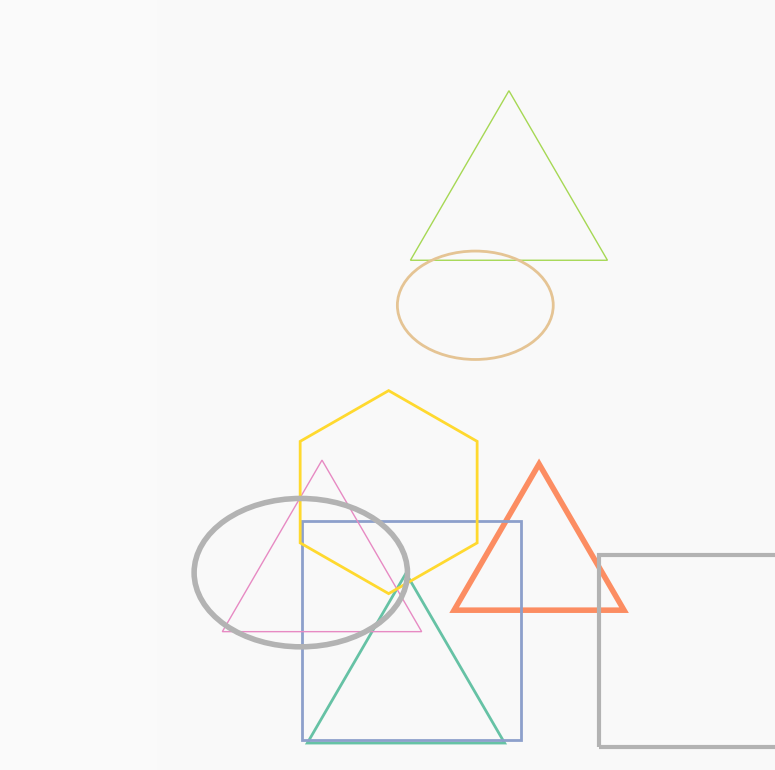[{"shape": "triangle", "thickness": 1, "radius": 0.73, "center": [0.524, 0.109]}, {"shape": "triangle", "thickness": 2, "radius": 0.63, "center": [0.696, 0.271]}, {"shape": "square", "thickness": 1, "radius": 0.71, "center": [0.531, 0.181]}, {"shape": "triangle", "thickness": 0.5, "radius": 0.74, "center": [0.415, 0.254]}, {"shape": "triangle", "thickness": 0.5, "radius": 0.73, "center": [0.657, 0.735]}, {"shape": "hexagon", "thickness": 1, "radius": 0.66, "center": [0.501, 0.361]}, {"shape": "oval", "thickness": 1, "radius": 0.5, "center": [0.613, 0.604]}, {"shape": "square", "thickness": 1.5, "radius": 0.62, "center": [0.898, 0.155]}, {"shape": "oval", "thickness": 2, "radius": 0.69, "center": [0.388, 0.256]}]